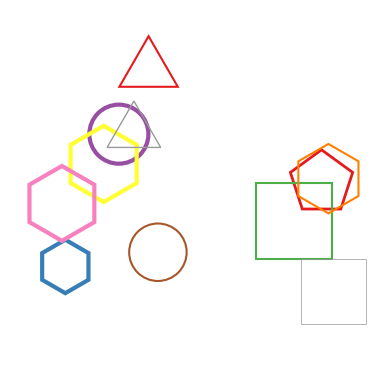[{"shape": "triangle", "thickness": 1.5, "radius": 0.44, "center": [0.386, 0.818]}, {"shape": "pentagon", "thickness": 2, "radius": 0.43, "center": [0.835, 0.526]}, {"shape": "hexagon", "thickness": 3, "radius": 0.35, "center": [0.17, 0.308]}, {"shape": "square", "thickness": 1.5, "radius": 0.49, "center": [0.763, 0.426]}, {"shape": "circle", "thickness": 3, "radius": 0.38, "center": [0.309, 0.652]}, {"shape": "hexagon", "thickness": 1.5, "radius": 0.45, "center": [0.853, 0.536]}, {"shape": "hexagon", "thickness": 3, "radius": 0.5, "center": [0.269, 0.574]}, {"shape": "circle", "thickness": 1.5, "radius": 0.37, "center": [0.41, 0.345]}, {"shape": "hexagon", "thickness": 3, "radius": 0.49, "center": [0.161, 0.472]}, {"shape": "triangle", "thickness": 1, "radius": 0.4, "center": [0.348, 0.657]}, {"shape": "square", "thickness": 0.5, "radius": 0.42, "center": [0.867, 0.243]}]